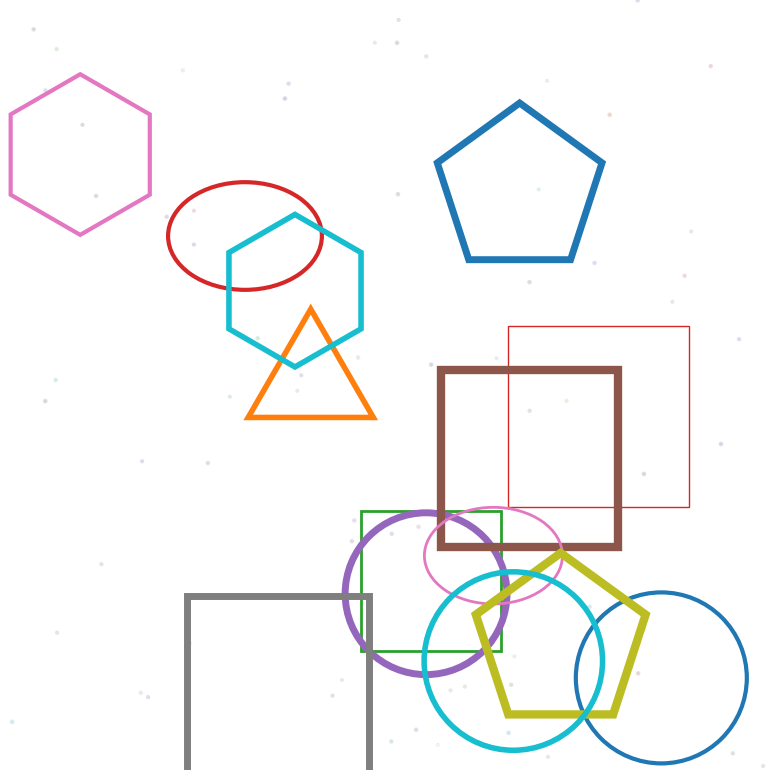[{"shape": "circle", "thickness": 1.5, "radius": 0.56, "center": [0.859, 0.12]}, {"shape": "pentagon", "thickness": 2.5, "radius": 0.56, "center": [0.675, 0.754]}, {"shape": "triangle", "thickness": 2, "radius": 0.47, "center": [0.404, 0.505]}, {"shape": "square", "thickness": 1, "radius": 0.45, "center": [0.56, 0.245]}, {"shape": "square", "thickness": 0.5, "radius": 0.59, "center": [0.778, 0.459]}, {"shape": "oval", "thickness": 1.5, "radius": 0.5, "center": [0.318, 0.693]}, {"shape": "circle", "thickness": 2.5, "radius": 0.53, "center": [0.553, 0.229]}, {"shape": "square", "thickness": 3, "radius": 0.58, "center": [0.688, 0.405]}, {"shape": "oval", "thickness": 1, "radius": 0.45, "center": [0.641, 0.278]}, {"shape": "hexagon", "thickness": 1.5, "radius": 0.52, "center": [0.104, 0.799]}, {"shape": "square", "thickness": 2.5, "radius": 0.59, "center": [0.361, 0.107]}, {"shape": "pentagon", "thickness": 3, "radius": 0.58, "center": [0.728, 0.166]}, {"shape": "circle", "thickness": 2, "radius": 0.58, "center": [0.667, 0.142]}, {"shape": "hexagon", "thickness": 2, "radius": 0.5, "center": [0.383, 0.622]}]